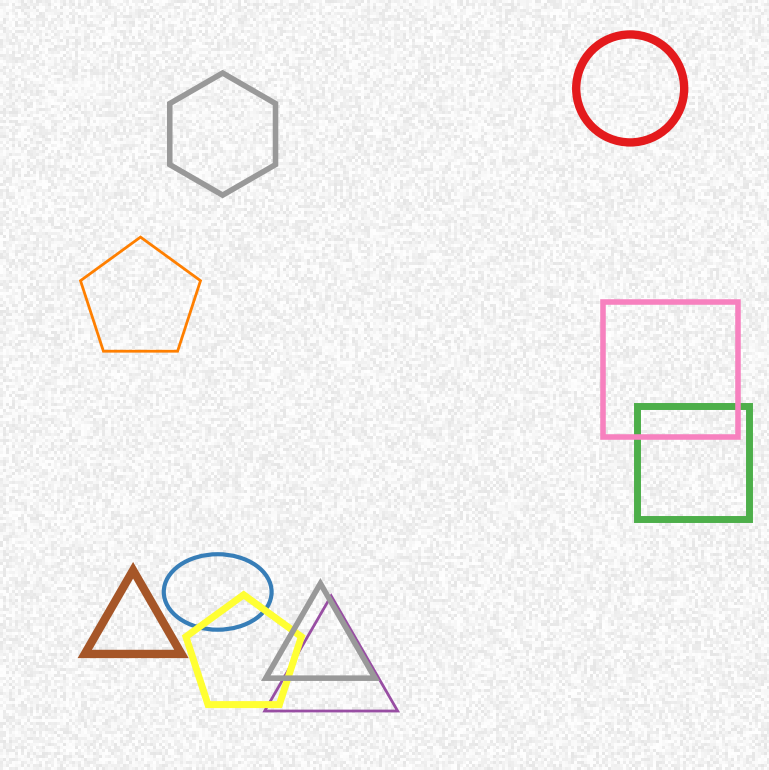[{"shape": "circle", "thickness": 3, "radius": 0.35, "center": [0.818, 0.885]}, {"shape": "oval", "thickness": 1.5, "radius": 0.35, "center": [0.283, 0.231]}, {"shape": "square", "thickness": 2.5, "radius": 0.37, "center": [0.9, 0.399]}, {"shape": "triangle", "thickness": 1, "radius": 0.5, "center": [0.43, 0.126]}, {"shape": "pentagon", "thickness": 1, "radius": 0.41, "center": [0.182, 0.61]}, {"shape": "pentagon", "thickness": 2.5, "radius": 0.39, "center": [0.316, 0.149]}, {"shape": "triangle", "thickness": 3, "radius": 0.36, "center": [0.173, 0.187]}, {"shape": "square", "thickness": 2, "radius": 0.44, "center": [0.87, 0.52]}, {"shape": "hexagon", "thickness": 2, "radius": 0.4, "center": [0.289, 0.826]}, {"shape": "triangle", "thickness": 2, "radius": 0.41, "center": [0.416, 0.16]}]